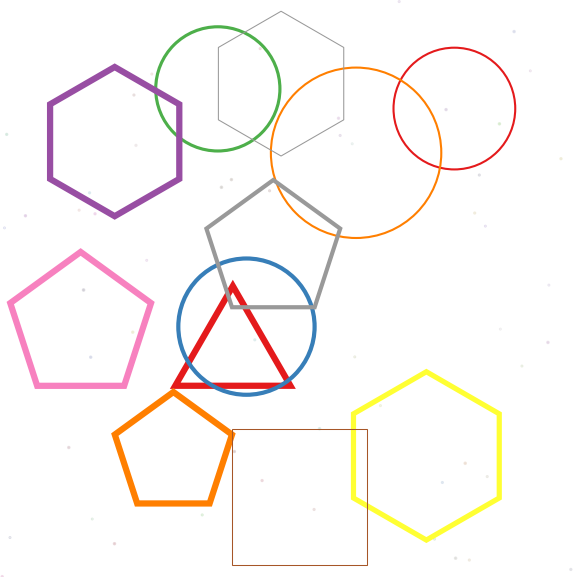[{"shape": "circle", "thickness": 1, "radius": 0.53, "center": [0.787, 0.811]}, {"shape": "triangle", "thickness": 3, "radius": 0.58, "center": [0.403, 0.389]}, {"shape": "circle", "thickness": 2, "radius": 0.59, "center": [0.427, 0.434]}, {"shape": "circle", "thickness": 1.5, "radius": 0.54, "center": [0.377, 0.845]}, {"shape": "hexagon", "thickness": 3, "radius": 0.65, "center": [0.199, 0.754]}, {"shape": "pentagon", "thickness": 3, "radius": 0.53, "center": [0.3, 0.214]}, {"shape": "circle", "thickness": 1, "radius": 0.74, "center": [0.617, 0.735]}, {"shape": "hexagon", "thickness": 2.5, "radius": 0.73, "center": [0.738, 0.21]}, {"shape": "square", "thickness": 0.5, "radius": 0.59, "center": [0.519, 0.138]}, {"shape": "pentagon", "thickness": 3, "radius": 0.64, "center": [0.14, 0.435]}, {"shape": "pentagon", "thickness": 2, "radius": 0.61, "center": [0.473, 0.566]}, {"shape": "hexagon", "thickness": 0.5, "radius": 0.63, "center": [0.487, 0.854]}]